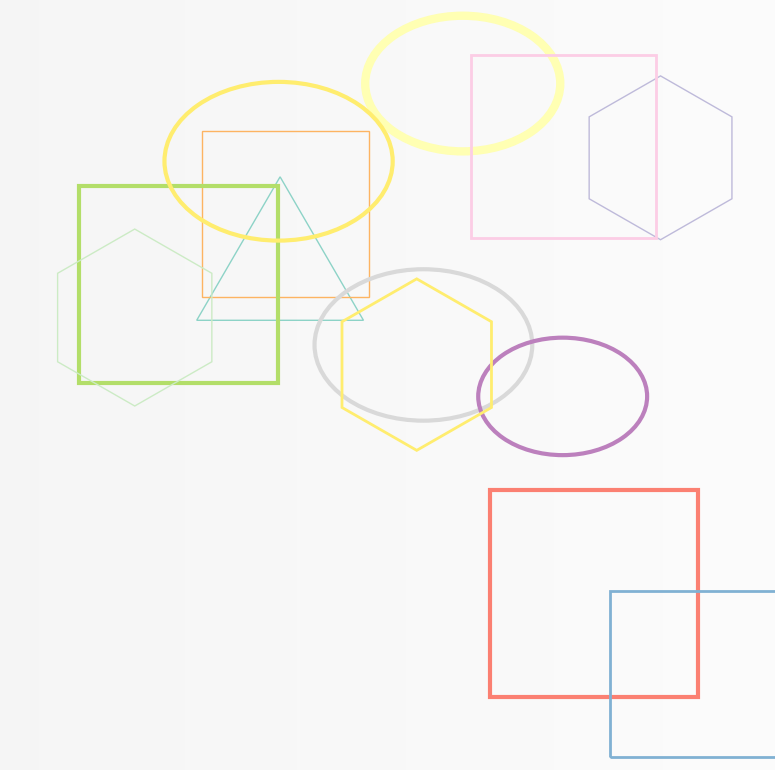[{"shape": "triangle", "thickness": 0.5, "radius": 0.62, "center": [0.361, 0.646]}, {"shape": "oval", "thickness": 3, "radius": 0.63, "center": [0.597, 0.891]}, {"shape": "hexagon", "thickness": 0.5, "radius": 0.53, "center": [0.852, 0.795]}, {"shape": "square", "thickness": 1.5, "radius": 0.67, "center": [0.766, 0.229]}, {"shape": "square", "thickness": 1, "radius": 0.54, "center": [0.894, 0.125]}, {"shape": "square", "thickness": 0.5, "radius": 0.54, "center": [0.368, 0.722]}, {"shape": "square", "thickness": 1.5, "radius": 0.64, "center": [0.23, 0.631]}, {"shape": "square", "thickness": 1, "radius": 0.6, "center": [0.727, 0.81]}, {"shape": "oval", "thickness": 1.5, "radius": 0.7, "center": [0.546, 0.552]}, {"shape": "oval", "thickness": 1.5, "radius": 0.54, "center": [0.726, 0.485]}, {"shape": "hexagon", "thickness": 0.5, "radius": 0.57, "center": [0.174, 0.588]}, {"shape": "hexagon", "thickness": 1, "radius": 0.56, "center": [0.538, 0.526]}, {"shape": "oval", "thickness": 1.5, "radius": 0.74, "center": [0.359, 0.791]}]